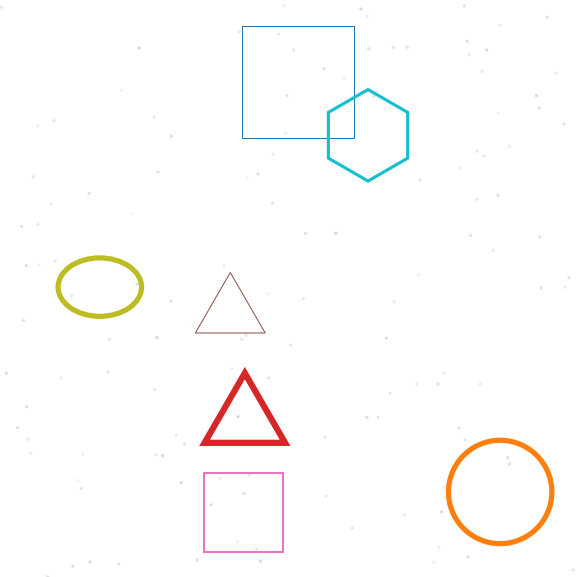[{"shape": "square", "thickness": 0.5, "radius": 0.49, "center": [0.516, 0.858]}, {"shape": "circle", "thickness": 2.5, "radius": 0.45, "center": [0.866, 0.147]}, {"shape": "triangle", "thickness": 3, "radius": 0.4, "center": [0.424, 0.273]}, {"shape": "triangle", "thickness": 0.5, "radius": 0.35, "center": [0.399, 0.457]}, {"shape": "square", "thickness": 1, "radius": 0.34, "center": [0.422, 0.112]}, {"shape": "oval", "thickness": 2.5, "radius": 0.36, "center": [0.173, 0.502]}, {"shape": "hexagon", "thickness": 1.5, "radius": 0.4, "center": [0.637, 0.765]}]